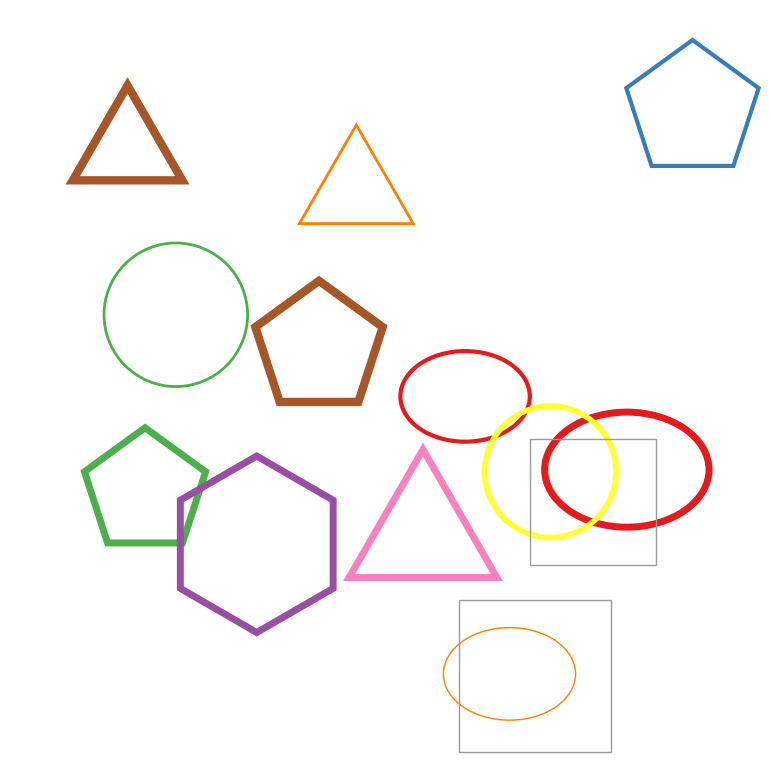[{"shape": "oval", "thickness": 2.5, "radius": 0.53, "center": [0.814, 0.39]}, {"shape": "oval", "thickness": 1.5, "radius": 0.42, "center": [0.604, 0.485]}, {"shape": "pentagon", "thickness": 1.5, "radius": 0.45, "center": [0.899, 0.858]}, {"shape": "pentagon", "thickness": 2.5, "radius": 0.41, "center": [0.188, 0.362]}, {"shape": "circle", "thickness": 1, "radius": 0.47, "center": [0.228, 0.591]}, {"shape": "hexagon", "thickness": 2.5, "radius": 0.57, "center": [0.333, 0.293]}, {"shape": "triangle", "thickness": 1, "radius": 0.43, "center": [0.463, 0.752]}, {"shape": "oval", "thickness": 0.5, "radius": 0.43, "center": [0.662, 0.125]}, {"shape": "circle", "thickness": 2, "radius": 0.43, "center": [0.715, 0.387]}, {"shape": "triangle", "thickness": 3, "radius": 0.41, "center": [0.166, 0.807]}, {"shape": "pentagon", "thickness": 3, "radius": 0.43, "center": [0.414, 0.548]}, {"shape": "triangle", "thickness": 2.5, "radius": 0.55, "center": [0.549, 0.305]}, {"shape": "square", "thickness": 0.5, "radius": 0.49, "center": [0.694, 0.122]}, {"shape": "square", "thickness": 0.5, "radius": 0.41, "center": [0.77, 0.348]}]